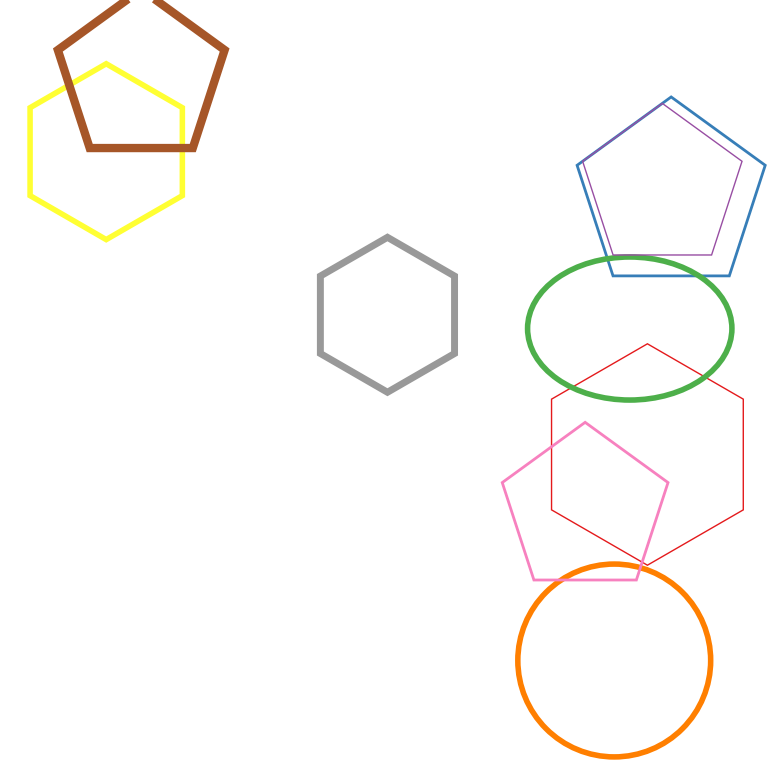[{"shape": "hexagon", "thickness": 0.5, "radius": 0.72, "center": [0.841, 0.41]}, {"shape": "pentagon", "thickness": 1, "radius": 0.64, "center": [0.872, 0.746]}, {"shape": "oval", "thickness": 2, "radius": 0.66, "center": [0.818, 0.573]}, {"shape": "pentagon", "thickness": 0.5, "radius": 0.54, "center": [0.86, 0.757]}, {"shape": "circle", "thickness": 2, "radius": 0.63, "center": [0.798, 0.142]}, {"shape": "hexagon", "thickness": 2, "radius": 0.57, "center": [0.138, 0.803]}, {"shape": "pentagon", "thickness": 3, "radius": 0.57, "center": [0.183, 0.9]}, {"shape": "pentagon", "thickness": 1, "radius": 0.57, "center": [0.76, 0.338]}, {"shape": "hexagon", "thickness": 2.5, "radius": 0.5, "center": [0.503, 0.591]}]